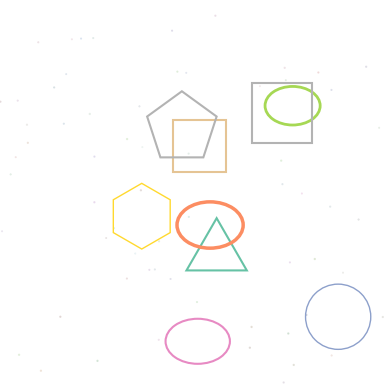[{"shape": "triangle", "thickness": 1.5, "radius": 0.45, "center": [0.563, 0.343]}, {"shape": "oval", "thickness": 2.5, "radius": 0.43, "center": [0.546, 0.416]}, {"shape": "circle", "thickness": 1, "radius": 0.42, "center": [0.878, 0.177]}, {"shape": "oval", "thickness": 1.5, "radius": 0.42, "center": [0.514, 0.114]}, {"shape": "oval", "thickness": 2, "radius": 0.36, "center": [0.76, 0.725]}, {"shape": "hexagon", "thickness": 1, "radius": 0.43, "center": [0.368, 0.438]}, {"shape": "square", "thickness": 1.5, "radius": 0.34, "center": [0.518, 0.621]}, {"shape": "square", "thickness": 1.5, "radius": 0.39, "center": [0.732, 0.707]}, {"shape": "pentagon", "thickness": 1.5, "radius": 0.47, "center": [0.472, 0.668]}]